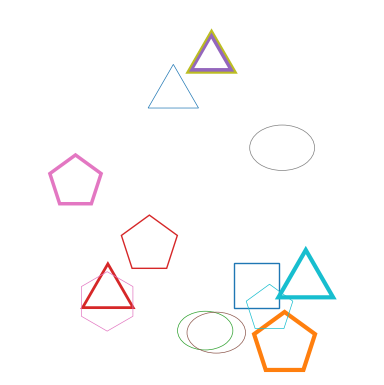[{"shape": "triangle", "thickness": 0.5, "radius": 0.38, "center": [0.45, 0.757]}, {"shape": "square", "thickness": 1, "radius": 0.29, "center": [0.666, 0.258]}, {"shape": "pentagon", "thickness": 3, "radius": 0.42, "center": [0.739, 0.106]}, {"shape": "oval", "thickness": 0.5, "radius": 0.36, "center": [0.533, 0.141]}, {"shape": "triangle", "thickness": 2, "radius": 0.38, "center": [0.28, 0.239]}, {"shape": "pentagon", "thickness": 1, "radius": 0.38, "center": [0.388, 0.365]}, {"shape": "triangle", "thickness": 3, "radius": 0.31, "center": [0.549, 0.849]}, {"shape": "oval", "thickness": 0.5, "radius": 0.38, "center": [0.562, 0.136]}, {"shape": "pentagon", "thickness": 2.5, "radius": 0.35, "center": [0.196, 0.527]}, {"shape": "hexagon", "thickness": 0.5, "radius": 0.39, "center": [0.278, 0.217]}, {"shape": "oval", "thickness": 0.5, "radius": 0.42, "center": [0.733, 0.616]}, {"shape": "triangle", "thickness": 1.5, "radius": 0.37, "center": [0.549, 0.848]}, {"shape": "pentagon", "thickness": 0.5, "radius": 0.32, "center": [0.7, 0.198]}, {"shape": "triangle", "thickness": 3, "radius": 0.41, "center": [0.794, 0.269]}]